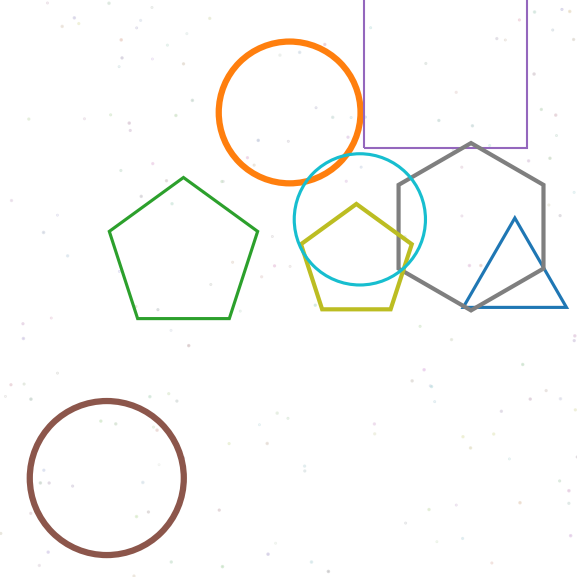[{"shape": "triangle", "thickness": 1.5, "radius": 0.52, "center": [0.891, 0.518]}, {"shape": "circle", "thickness": 3, "radius": 0.61, "center": [0.502, 0.804]}, {"shape": "pentagon", "thickness": 1.5, "radius": 0.68, "center": [0.318, 0.557]}, {"shape": "square", "thickness": 1, "radius": 0.71, "center": [0.771, 0.885]}, {"shape": "circle", "thickness": 3, "radius": 0.67, "center": [0.185, 0.171]}, {"shape": "hexagon", "thickness": 2, "radius": 0.72, "center": [0.816, 0.607]}, {"shape": "pentagon", "thickness": 2, "radius": 0.5, "center": [0.617, 0.545]}, {"shape": "circle", "thickness": 1.5, "radius": 0.57, "center": [0.623, 0.619]}]